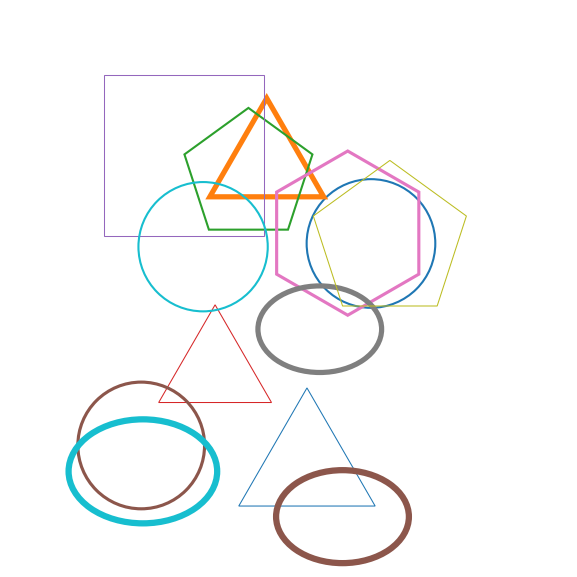[{"shape": "circle", "thickness": 1, "radius": 0.56, "center": [0.642, 0.578]}, {"shape": "triangle", "thickness": 0.5, "radius": 0.68, "center": [0.532, 0.191]}, {"shape": "triangle", "thickness": 2.5, "radius": 0.57, "center": [0.462, 0.715]}, {"shape": "pentagon", "thickness": 1, "radius": 0.58, "center": [0.43, 0.696]}, {"shape": "triangle", "thickness": 0.5, "radius": 0.56, "center": [0.372, 0.359]}, {"shape": "square", "thickness": 0.5, "radius": 0.7, "center": [0.318, 0.73]}, {"shape": "circle", "thickness": 1.5, "radius": 0.55, "center": [0.245, 0.228]}, {"shape": "oval", "thickness": 3, "radius": 0.57, "center": [0.593, 0.105]}, {"shape": "hexagon", "thickness": 1.5, "radius": 0.71, "center": [0.602, 0.595]}, {"shape": "oval", "thickness": 2.5, "radius": 0.54, "center": [0.554, 0.429]}, {"shape": "pentagon", "thickness": 0.5, "radius": 0.7, "center": [0.675, 0.582]}, {"shape": "circle", "thickness": 1, "radius": 0.56, "center": [0.352, 0.572]}, {"shape": "oval", "thickness": 3, "radius": 0.64, "center": [0.247, 0.183]}]